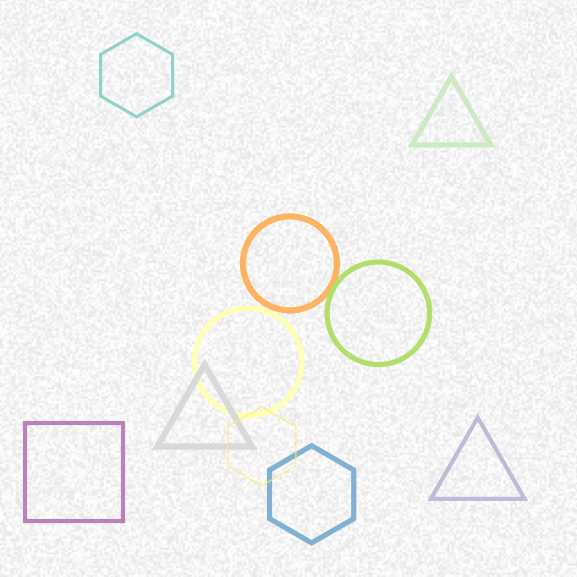[{"shape": "hexagon", "thickness": 1.5, "radius": 0.36, "center": [0.237, 0.869]}, {"shape": "circle", "thickness": 2.5, "radius": 0.46, "center": [0.43, 0.373]}, {"shape": "triangle", "thickness": 2, "radius": 0.47, "center": [0.827, 0.182]}, {"shape": "hexagon", "thickness": 2.5, "radius": 0.42, "center": [0.54, 0.143]}, {"shape": "circle", "thickness": 3, "radius": 0.41, "center": [0.502, 0.543]}, {"shape": "circle", "thickness": 2.5, "radius": 0.44, "center": [0.655, 0.457]}, {"shape": "triangle", "thickness": 3, "radius": 0.47, "center": [0.354, 0.273]}, {"shape": "square", "thickness": 2, "radius": 0.42, "center": [0.128, 0.182]}, {"shape": "triangle", "thickness": 2.5, "radius": 0.39, "center": [0.782, 0.788]}, {"shape": "hexagon", "thickness": 0.5, "radius": 0.34, "center": [0.453, 0.226]}]